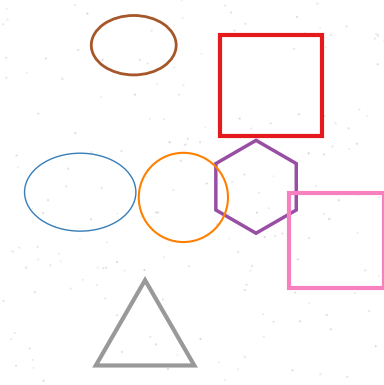[{"shape": "square", "thickness": 3, "radius": 0.66, "center": [0.704, 0.778]}, {"shape": "oval", "thickness": 1, "radius": 0.72, "center": [0.208, 0.501]}, {"shape": "hexagon", "thickness": 2.5, "radius": 0.6, "center": [0.665, 0.515]}, {"shape": "circle", "thickness": 1.5, "radius": 0.58, "center": [0.476, 0.487]}, {"shape": "oval", "thickness": 2, "radius": 0.55, "center": [0.347, 0.883]}, {"shape": "square", "thickness": 3, "radius": 0.61, "center": [0.874, 0.376]}, {"shape": "triangle", "thickness": 3, "radius": 0.74, "center": [0.377, 0.125]}]